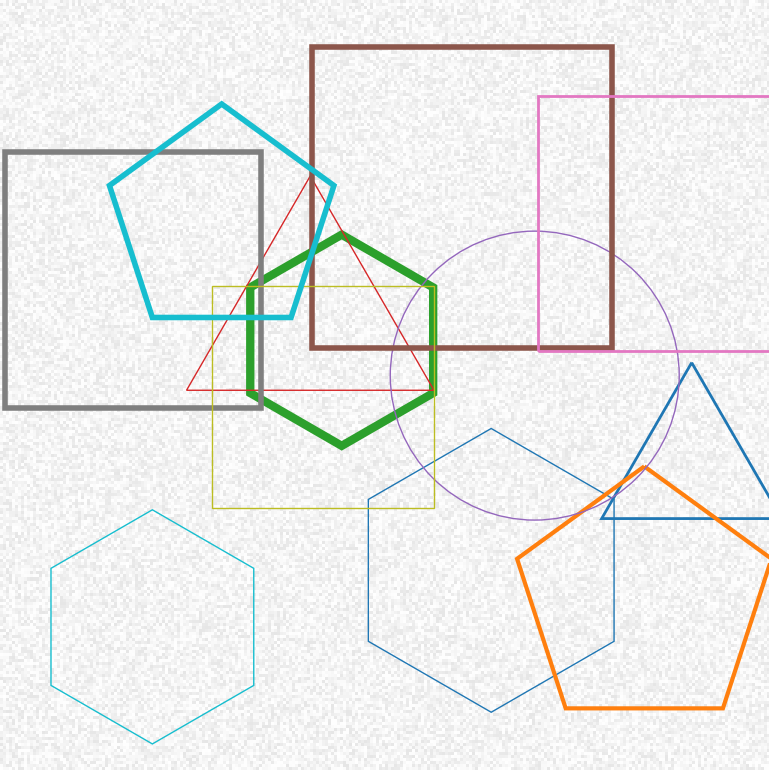[{"shape": "hexagon", "thickness": 0.5, "radius": 0.92, "center": [0.638, 0.259]}, {"shape": "triangle", "thickness": 1, "radius": 0.68, "center": [0.898, 0.394]}, {"shape": "pentagon", "thickness": 1.5, "radius": 0.87, "center": [0.837, 0.221]}, {"shape": "hexagon", "thickness": 3, "radius": 0.69, "center": [0.444, 0.558]}, {"shape": "triangle", "thickness": 0.5, "radius": 0.93, "center": [0.403, 0.586]}, {"shape": "circle", "thickness": 0.5, "radius": 0.94, "center": [0.694, 0.512]}, {"shape": "square", "thickness": 2, "radius": 0.98, "center": [0.6, 0.744]}, {"shape": "square", "thickness": 1, "radius": 0.83, "center": [0.864, 0.709]}, {"shape": "square", "thickness": 2, "radius": 0.83, "center": [0.173, 0.636]}, {"shape": "square", "thickness": 0.5, "radius": 0.72, "center": [0.419, 0.484]}, {"shape": "pentagon", "thickness": 2, "radius": 0.77, "center": [0.288, 0.712]}, {"shape": "hexagon", "thickness": 0.5, "radius": 0.76, "center": [0.198, 0.186]}]